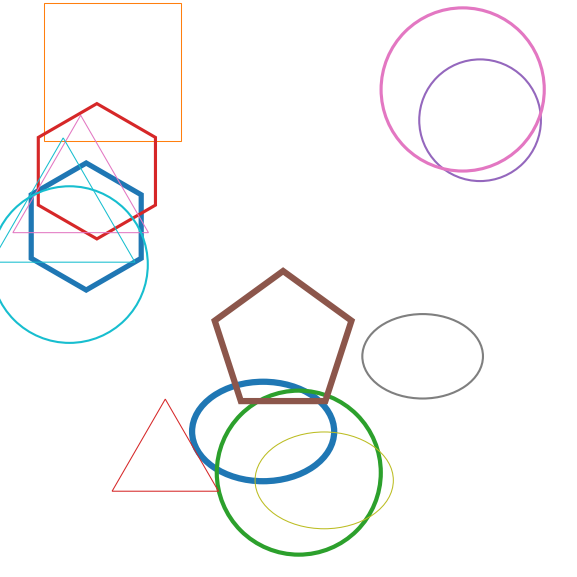[{"shape": "oval", "thickness": 3, "radius": 0.62, "center": [0.456, 0.252]}, {"shape": "hexagon", "thickness": 2.5, "radius": 0.55, "center": [0.149, 0.607]}, {"shape": "square", "thickness": 0.5, "radius": 0.59, "center": [0.194, 0.874]}, {"shape": "circle", "thickness": 2, "radius": 0.71, "center": [0.517, 0.181]}, {"shape": "hexagon", "thickness": 1.5, "radius": 0.59, "center": [0.168, 0.703]}, {"shape": "triangle", "thickness": 0.5, "radius": 0.53, "center": [0.286, 0.202]}, {"shape": "circle", "thickness": 1, "radius": 0.53, "center": [0.831, 0.791]}, {"shape": "pentagon", "thickness": 3, "radius": 0.62, "center": [0.49, 0.405]}, {"shape": "circle", "thickness": 1.5, "radius": 0.71, "center": [0.801, 0.844]}, {"shape": "triangle", "thickness": 0.5, "radius": 0.68, "center": [0.14, 0.664]}, {"shape": "oval", "thickness": 1, "radius": 0.52, "center": [0.732, 0.382]}, {"shape": "oval", "thickness": 0.5, "radius": 0.6, "center": [0.561, 0.167]}, {"shape": "triangle", "thickness": 0.5, "radius": 0.72, "center": [0.109, 0.617]}, {"shape": "circle", "thickness": 1, "radius": 0.68, "center": [0.12, 0.541]}]